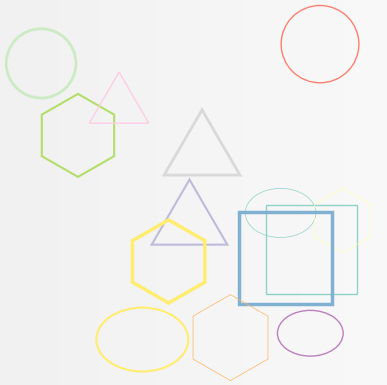[{"shape": "oval", "thickness": 0.5, "radius": 0.46, "center": [0.724, 0.447]}, {"shape": "square", "thickness": 1, "radius": 0.58, "center": [0.804, 0.352]}, {"shape": "hexagon", "thickness": 0.5, "radius": 0.42, "center": [0.884, 0.428]}, {"shape": "triangle", "thickness": 1.5, "radius": 0.56, "center": [0.489, 0.421]}, {"shape": "circle", "thickness": 1, "radius": 0.5, "center": [0.826, 0.885]}, {"shape": "square", "thickness": 2.5, "radius": 0.6, "center": [0.737, 0.331]}, {"shape": "hexagon", "thickness": 0.5, "radius": 0.56, "center": [0.595, 0.123]}, {"shape": "hexagon", "thickness": 1.5, "radius": 0.54, "center": [0.201, 0.648]}, {"shape": "triangle", "thickness": 1, "radius": 0.44, "center": [0.307, 0.724]}, {"shape": "triangle", "thickness": 2, "radius": 0.56, "center": [0.521, 0.602]}, {"shape": "oval", "thickness": 1, "radius": 0.42, "center": [0.801, 0.134]}, {"shape": "circle", "thickness": 2, "radius": 0.45, "center": [0.106, 0.835]}, {"shape": "oval", "thickness": 1.5, "radius": 0.59, "center": [0.367, 0.118]}, {"shape": "hexagon", "thickness": 2.5, "radius": 0.54, "center": [0.435, 0.321]}]